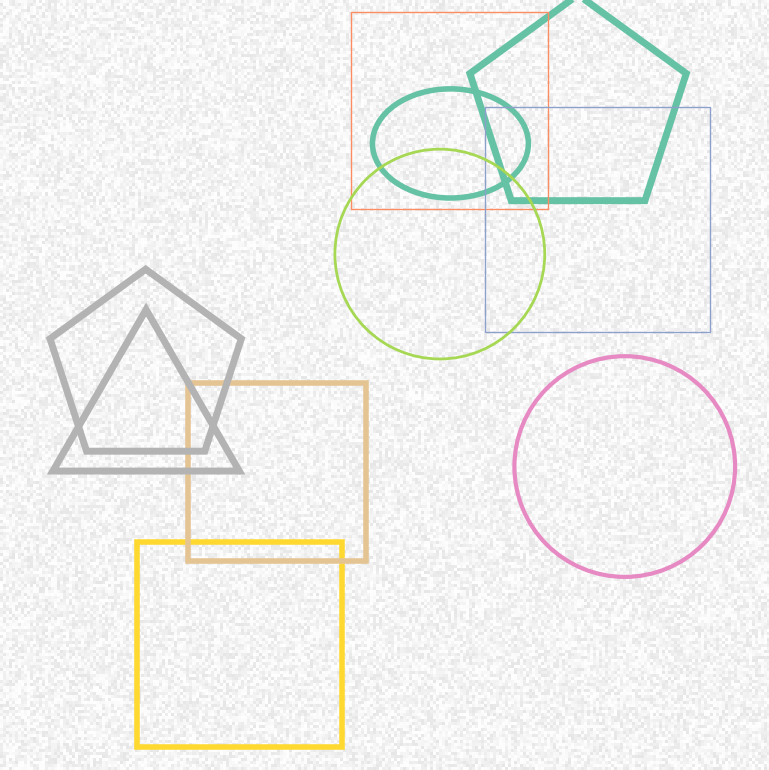[{"shape": "pentagon", "thickness": 2.5, "radius": 0.74, "center": [0.751, 0.859]}, {"shape": "oval", "thickness": 2, "radius": 0.51, "center": [0.585, 0.814]}, {"shape": "square", "thickness": 0.5, "radius": 0.64, "center": [0.584, 0.857]}, {"shape": "square", "thickness": 0.5, "radius": 0.73, "center": [0.776, 0.715]}, {"shape": "circle", "thickness": 1.5, "radius": 0.72, "center": [0.811, 0.394]}, {"shape": "circle", "thickness": 1, "radius": 0.68, "center": [0.571, 0.67]}, {"shape": "square", "thickness": 2, "radius": 0.67, "center": [0.311, 0.163]}, {"shape": "square", "thickness": 2, "radius": 0.58, "center": [0.36, 0.387]}, {"shape": "triangle", "thickness": 2.5, "radius": 0.7, "center": [0.19, 0.458]}, {"shape": "pentagon", "thickness": 2.5, "radius": 0.65, "center": [0.189, 0.52]}]